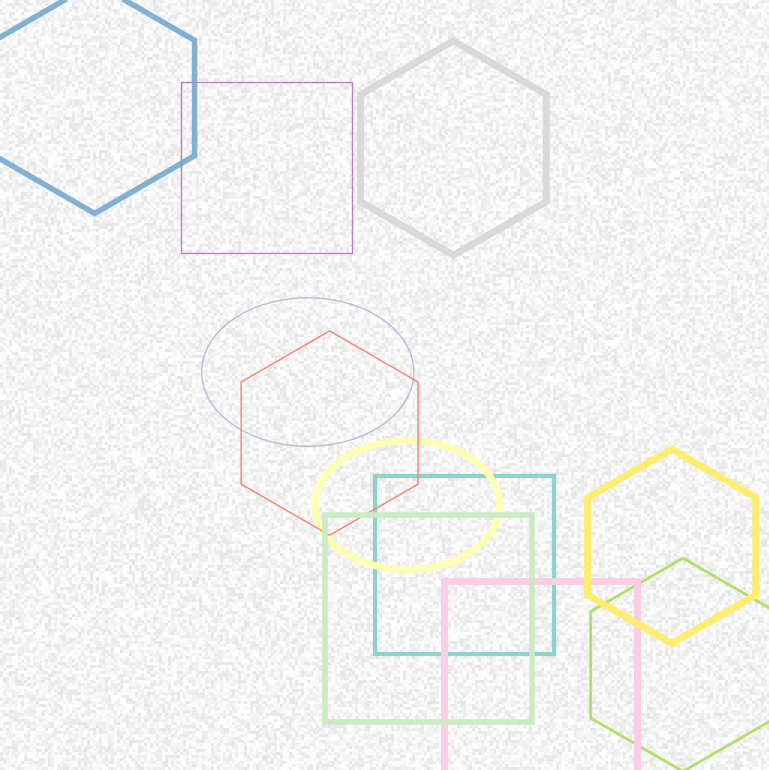[{"shape": "square", "thickness": 1.5, "radius": 0.58, "center": [0.603, 0.266]}, {"shape": "oval", "thickness": 2.5, "radius": 0.6, "center": [0.529, 0.344]}, {"shape": "oval", "thickness": 0.5, "radius": 0.69, "center": [0.4, 0.517]}, {"shape": "hexagon", "thickness": 0.5, "radius": 0.66, "center": [0.428, 0.438]}, {"shape": "hexagon", "thickness": 2, "radius": 0.75, "center": [0.123, 0.873]}, {"shape": "hexagon", "thickness": 1, "radius": 0.69, "center": [0.887, 0.137]}, {"shape": "square", "thickness": 2.5, "radius": 0.62, "center": [0.702, 0.12]}, {"shape": "hexagon", "thickness": 2.5, "radius": 0.7, "center": [0.589, 0.808]}, {"shape": "square", "thickness": 0.5, "radius": 0.55, "center": [0.346, 0.783]}, {"shape": "square", "thickness": 2, "radius": 0.67, "center": [0.556, 0.197]}, {"shape": "hexagon", "thickness": 2.5, "radius": 0.63, "center": [0.872, 0.291]}]